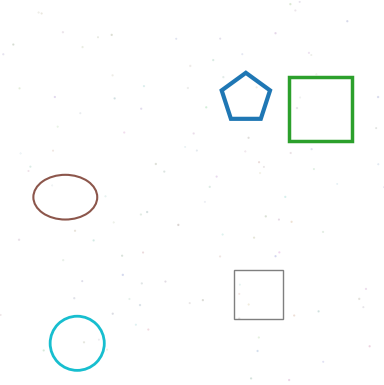[{"shape": "pentagon", "thickness": 3, "radius": 0.33, "center": [0.639, 0.745]}, {"shape": "square", "thickness": 2.5, "radius": 0.41, "center": [0.833, 0.717]}, {"shape": "oval", "thickness": 1.5, "radius": 0.41, "center": [0.17, 0.488]}, {"shape": "square", "thickness": 1, "radius": 0.32, "center": [0.671, 0.235]}, {"shape": "circle", "thickness": 2, "radius": 0.35, "center": [0.201, 0.108]}]